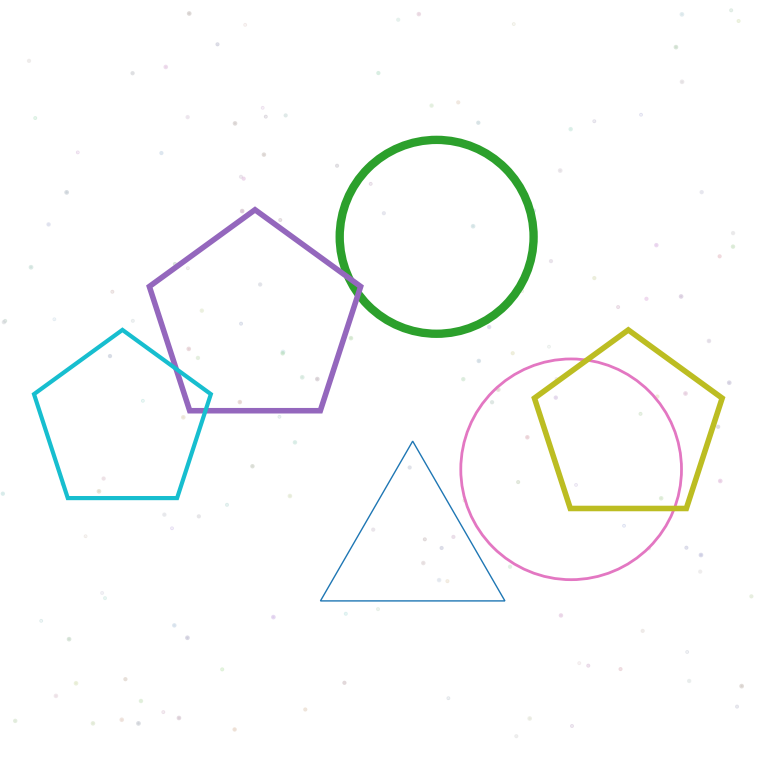[{"shape": "triangle", "thickness": 0.5, "radius": 0.69, "center": [0.536, 0.289]}, {"shape": "circle", "thickness": 3, "radius": 0.63, "center": [0.567, 0.692]}, {"shape": "pentagon", "thickness": 2, "radius": 0.72, "center": [0.331, 0.583]}, {"shape": "circle", "thickness": 1, "radius": 0.72, "center": [0.742, 0.391]}, {"shape": "pentagon", "thickness": 2, "radius": 0.64, "center": [0.816, 0.443]}, {"shape": "pentagon", "thickness": 1.5, "radius": 0.6, "center": [0.159, 0.451]}]